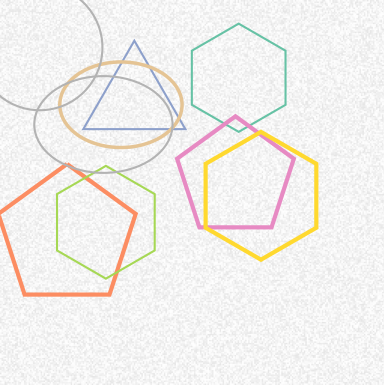[{"shape": "hexagon", "thickness": 1.5, "radius": 0.7, "center": [0.62, 0.798]}, {"shape": "pentagon", "thickness": 3, "radius": 0.94, "center": [0.174, 0.387]}, {"shape": "triangle", "thickness": 1.5, "radius": 0.77, "center": [0.349, 0.741]}, {"shape": "pentagon", "thickness": 3, "radius": 0.8, "center": [0.612, 0.538]}, {"shape": "hexagon", "thickness": 1.5, "radius": 0.73, "center": [0.275, 0.423]}, {"shape": "hexagon", "thickness": 3, "radius": 0.83, "center": [0.678, 0.491]}, {"shape": "oval", "thickness": 2.5, "radius": 0.79, "center": [0.314, 0.728]}, {"shape": "oval", "thickness": 1.5, "radius": 0.9, "center": [0.269, 0.677]}, {"shape": "circle", "thickness": 1.5, "radius": 0.81, "center": [0.103, 0.877]}]